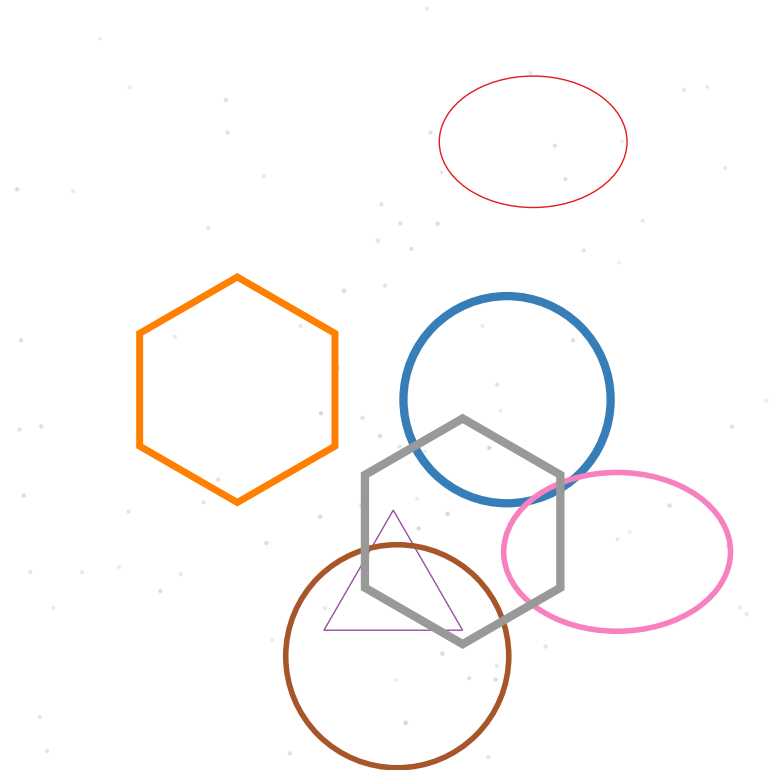[{"shape": "oval", "thickness": 0.5, "radius": 0.61, "center": [0.692, 0.816]}, {"shape": "circle", "thickness": 3, "radius": 0.67, "center": [0.658, 0.481]}, {"shape": "triangle", "thickness": 0.5, "radius": 0.52, "center": [0.511, 0.234]}, {"shape": "hexagon", "thickness": 2.5, "radius": 0.73, "center": [0.308, 0.494]}, {"shape": "circle", "thickness": 2, "radius": 0.72, "center": [0.516, 0.148]}, {"shape": "oval", "thickness": 2, "radius": 0.74, "center": [0.801, 0.283]}, {"shape": "hexagon", "thickness": 3, "radius": 0.73, "center": [0.601, 0.31]}]